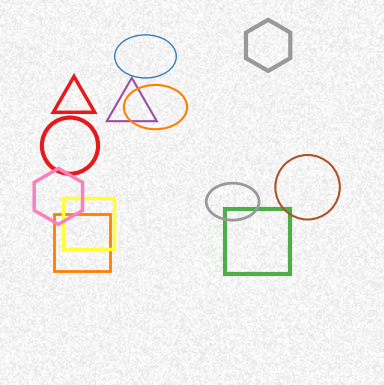[{"shape": "circle", "thickness": 3, "radius": 0.37, "center": [0.182, 0.622]}, {"shape": "triangle", "thickness": 2.5, "radius": 0.31, "center": [0.192, 0.739]}, {"shape": "oval", "thickness": 1, "radius": 0.4, "center": [0.378, 0.853]}, {"shape": "square", "thickness": 3, "radius": 0.43, "center": [0.669, 0.373]}, {"shape": "triangle", "thickness": 1.5, "radius": 0.38, "center": [0.342, 0.723]}, {"shape": "square", "thickness": 2, "radius": 0.37, "center": [0.214, 0.37]}, {"shape": "oval", "thickness": 1.5, "radius": 0.41, "center": [0.404, 0.722]}, {"shape": "square", "thickness": 2.5, "radius": 0.33, "center": [0.231, 0.419]}, {"shape": "circle", "thickness": 1.5, "radius": 0.42, "center": [0.799, 0.514]}, {"shape": "hexagon", "thickness": 2.5, "radius": 0.36, "center": [0.152, 0.49]}, {"shape": "oval", "thickness": 2, "radius": 0.34, "center": [0.604, 0.476]}, {"shape": "hexagon", "thickness": 3, "radius": 0.33, "center": [0.696, 0.882]}]